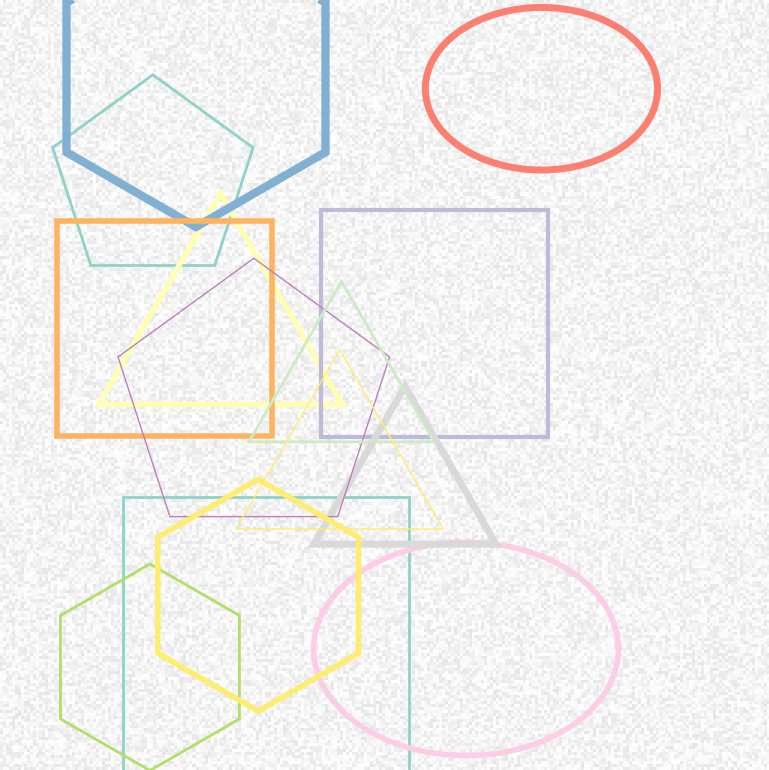[{"shape": "pentagon", "thickness": 1, "radius": 0.68, "center": [0.198, 0.766]}, {"shape": "square", "thickness": 1, "radius": 0.93, "center": [0.345, 0.169]}, {"shape": "triangle", "thickness": 2, "radius": 0.91, "center": [0.286, 0.566]}, {"shape": "square", "thickness": 1.5, "radius": 0.74, "center": [0.565, 0.579]}, {"shape": "oval", "thickness": 2.5, "radius": 0.75, "center": [0.703, 0.885]}, {"shape": "hexagon", "thickness": 3, "radius": 0.97, "center": [0.255, 0.899]}, {"shape": "square", "thickness": 2, "radius": 0.7, "center": [0.214, 0.574]}, {"shape": "hexagon", "thickness": 1, "radius": 0.67, "center": [0.195, 0.133]}, {"shape": "oval", "thickness": 2, "radius": 0.99, "center": [0.605, 0.157]}, {"shape": "triangle", "thickness": 2.5, "radius": 0.68, "center": [0.526, 0.362]}, {"shape": "pentagon", "thickness": 0.5, "radius": 0.93, "center": [0.33, 0.479]}, {"shape": "triangle", "thickness": 1, "radius": 0.69, "center": [0.443, 0.496]}, {"shape": "triangle", "thickness": 0.5, "radius": 0.78, "center": [0.441, 0.391]}, {"shape": "hexagon", "thickness": 2, "radius": 0.75, "center": [0.335, 0.227]}]